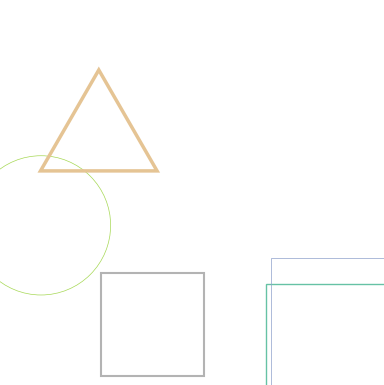[{"shape": "square", "thickness": 1, "radius": 0.77, "center": [0.846, 0.108]}, {"shape": "square", "thickness": 0.5, "radius": 0.85, "center": [0.873, 0.159]}, {"shape": "circle", "thickness": 0.5, "radius": 0.9, "center": [0.106, 0.415]}, {"shape": "triangle", "thickness": 2.5, "radius": 0.87, "center": [0.257, 0.644]}, {"shape": "square", "thickness": 1.5, "radius": 0.67, "center": [0.397, 0.158]}]